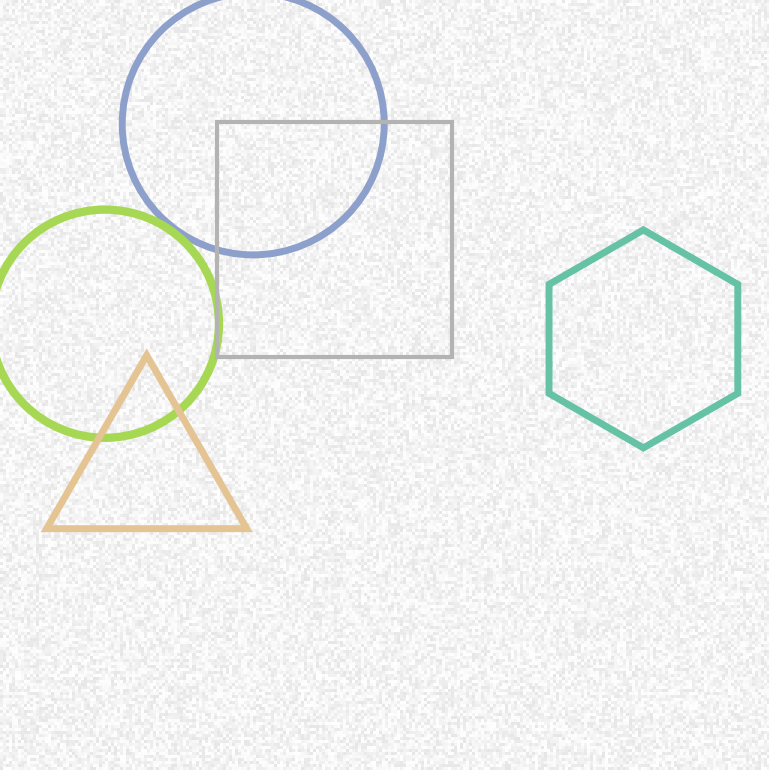[{"shape": "hexagon", "thickness": 2.5, "radius": 0.71, "center": [0.836, 0.56]}, {"shape": "circle", "thickness": 2.5, "radius": 0.85, "center": [0.329, 0.839]}, {"shape": "circle", "thickness": 3, "radius": 0.74, "center": [0.136, 0.58]}, {"shape": "triangle", "thickness": 2.5, "radius": 0.75, "center": [0.191, 0.388]}, {"shape": "square", "thickness": 1.5, "radius": 0.76, "center": [0.435, 0.689]}]